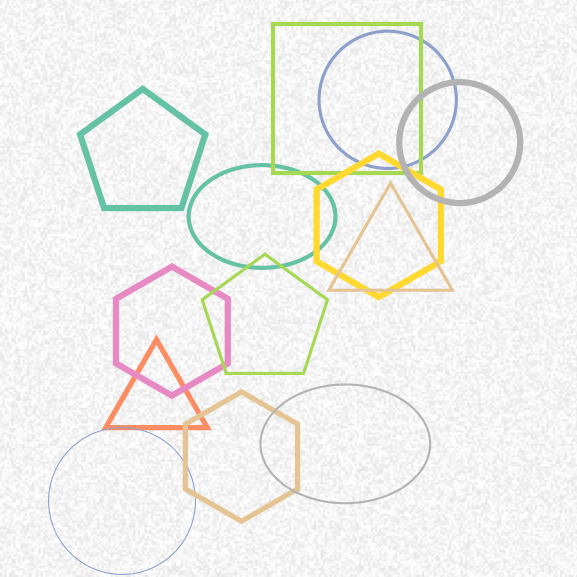[{"shape": "oval", "thickness": 2, "radius": 0.64, "center": [0.454, 0.624]}, {"shape": "pentagon", "thickness": 3, "radius": 0.57, "center": [0.247, 0.731]}, {"shape": "triangle", "thickness": 2.5, "radius": 0.51, "center": [0.271, 0.309]}, {"shape": "circle", "thickness": 1.5, "radius": 0.59, "center": [0.671, 0.826]}, {"shape": "circle", "thickness": 0.5, "radius": 0.64, "center": [0.211, 0.132]}, {"shape": "hexagon", "thickness": 3, "radius": 0.56, "center": [0.298, 0.426]}, {"shape": "pentagon", "thickness": 1.5, "radius": 0.57, "center": [0.459, 0.445]}, {"shape": "square", "thickness": 2, "radius": 0.64, "center": [0.601, 0.828]}, {"shape": "hexagon", "thickness": 3, "radius": 0.62, "center": [0.656, 0.609]}, {"shape": "hexagon", "thickness": 2.5, "radius": 0.56, "center": [0.418, 0.209]}, {"shape": "triangle", "thickness": 1.5, "radius": 0.62, "center": [0.676, 0.558]}, {"shape": "oval", "thickness": 1, "radius": 0.73, "center": [0.598, 0.231]}, {"shape": "circle", "thickness": 3, "radius": 0.52, "center": [0.796, 0.752]}]